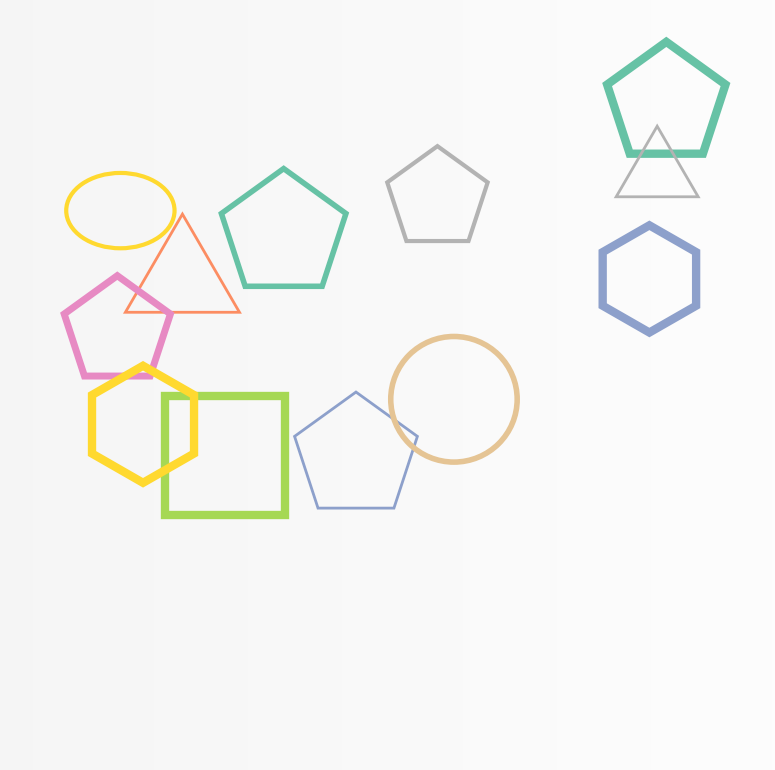[{"shape": "pentagon", "thickness": 3, "radius": 0.4, "center": [0.86, 0.865]}, {"shape": "pentagon", "thickness": 2, "radius": 0.42, "center": [0.366, 0.697]}, {"shape": "triangle", "thickness": 1, "radius": 0.42, "center": [0.235, 0.637]}, {"shape": "pentagon", "thickness": 1, "radius": 0.42, "center": [0.459, 0.408]}, {"shape": "hexagon", "thickness": 3, "radius": 0.35, "center": [0.838, 0.638]}, {"shape": "pentagon", "thickness": 2.5, "radius": 0.36, "center": [0.151, 0.57]}, {"shape": "square", "thickness": 3, "radius": 0.39, "center": [0.29, 0.408]}, {"shape": "hexagon", "thickness": 3, "radius": 0.38, "center": [0.185, 0.449]}, {"shape": "oval", "thickness": 1.5, "radius": 0.35, "center": [0.155, 0.726]}, {"shape": "circle", "thickness": 2, "radius": 0.41, "center": [0.586, 0.481]}, {"shape": "triangle", "thickness": 1, "radius": 0.31, "center": [0.848, 0.775]}, {"shape": "pentagon", "thickness": 1.5, "radius": 0.34, "center": [0.564, 0.742]}]